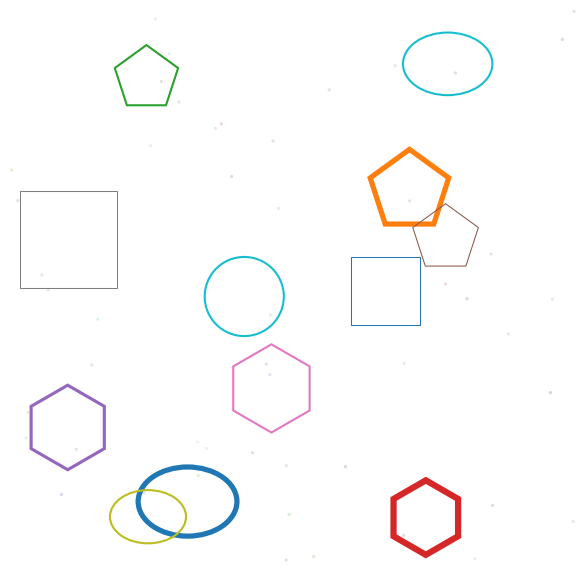[{"shape": "square", "thickness": 0.5, "radius": 0.3, "center": [0.668, 0.495]}, {"shape": "oval", "thickness": 2.5, "radius": 0.43, "center": [0.325, 0.131]}, {"shape": "pentagon", "thickness": 2.5, "radius": 0.36, "center": [0.709, 0.669]}, {"shape": "pentagon", "thickness": 1, "radius": 0.29, "center": [0.254, 0.863]}, {"shape": "hexagon", "thickness": 3, "radius": 0.32, "center": [0.737, 0.103]}, {"shape": "hexagon", "thickness": 1.5, "radius": 0.37, "center": [0.117, 0.259]}, {"shape": "pentagon", "thickness": 0.5, "radius": 0.3, "center": [0.772, 0.587]}, {"shape": "hexagon", "thickness": 1, "radius": 0.38, "center": [0.47, 0.327]}, {"shape": "square", "thickness": 0.5, "radius": 0.42, "center": [0.118, 0.584]}, {"shape": "oval", "thickness": 1, "radius": 0.33, "center": [0.256, 0.104]}, {"shape": "oval", "thickness": 1, "radius": 0.39, "center": [0.775, 0.889]}, {"shape": "circle", "thickness": 1, "radius": 0.34, "center": [0.423, 0.486]}]